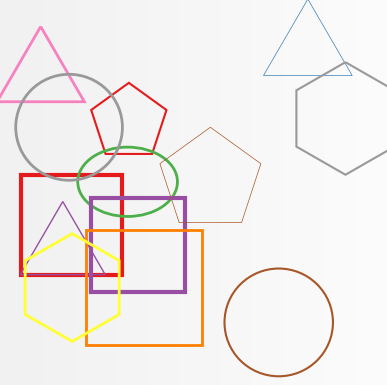[{"shape": "pentagon", "thickness": 1.5, "radius": 0.51, "center": [0.332, 0.683]}, {"shape": "square", "thickness": 3, "radius": 0.65, "center": [0.183, 0.415]}, {"shape": "triangle", "thickness": 0.5, "radius": 0.66, "center": [0.794, 0.87]}, {"shape": "oval", "thickness": 2, "radius": 0.64, "center": [0.329, 0.528]}, {"shape": "triangle", "thickness": 1, "radius": 0.63, "center": [0.162, 0.35]}, {"shape": "square", "thickness": 3, "radius": 0.61, "center": [0.355, 0.363]}, {"shape": "square", "thickness": 2, "radius": 0.75, "center": [0.371, 0.252]}, {"shape": "hexagon", "thickness": 2, "radius": 0.7, "center": [0.186, 0.253]}, {"shape": "circle", "thickness": 1.5, "radius": 0.7, "center": [0.719, 0.163]}, {"shape": "pentagon", "thickness": 0.5, "radius": 0.68, "center": [0.543, 0.533]}, {"shape": "triangle", "thickness": 2, "radius": 0.65, "center": [0.105, 0.801]}, {"shape": "hexagon", "thickness": 1.5, "radius": 0.73, "center": [0.892, 0.692]}, {"shape": "circle", "thickness": 2, "radius": 0.69, "center": [0.178, 0.669]}]